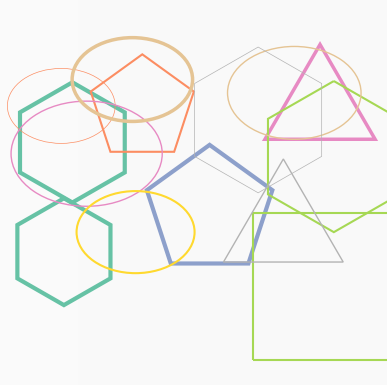[{"shape": "hexagon", "thickness": 3, "radius": 0.69, "center": [0.165, 0.346]}, {"shape": "hexagon", "thickness": 3, "radius": 0.78, "center": [0.187, 0.63]}, {"shape": "oval", "thickness": 0.5, "radius": 0.7, "center": [0.158, 0.725]}, {"shape": "pentagon", "thickness": 1.5, "radius": 0.7, "center": [0.367, 0.719]}, {"shape": "pentagon", "thickness": 3, "radius": 0.85, "center": [0.541, 0.453]}, {"shape": "triangle", "thickness": 2.5, "radius": 0.82, "center": [0.826, 0.72]}, {"shape": "oval", "thickness": 1, "radius": 0.98, "center": [0.224, 0.601]}, {"shape": "hexagon", "thickness": 1.5, "radius": 0.98, "center": [0.861, 0.593]}, {"shape": "square", "thickness": 1.5, "radius": 0.96, "center": [0.845, 0.256]}, {"shape": "oval", "thickness": 1.5, "radius": 0.76, "center": [0.35, 0.397]}, {"shape": "oval", "thickness": 1, "radius": 0.86, "center": [0.759, 0.759]}, {"shape": "oval", "thickness": 2.5, "radius": 0.78, "center": [0.342, 0.793]}, {"shape": "hexagon", "thickness": 0.5, "radius": 0.95, "center": [0.666, 0.688]}, {"shape": "triangle", "thickness": 1, "radius": 0.89, "center": [0.731, 0.409]}]